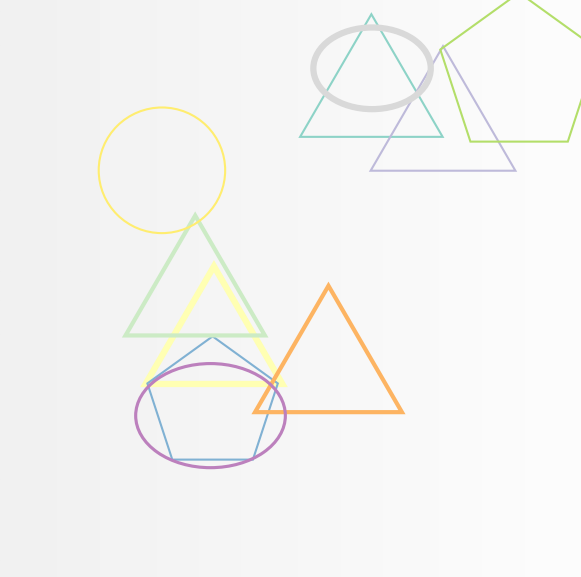[{"shape": "triangle", "thickness": 1, "radius": 0.71, "center": [0.639, 0.833]}, {"shape": "triangle", "thickness": 3, "radius": 0.68, "center": [0.368, 0.402]}, {"shape": "triangle", "thickness": 1, "radius": 0.72, "center": [0.762, 0.775]}, {"shape": "pentagon", "thickness": 1, "radius": 0.59, "center": [0.366, 0.299]}, {"shape": "triangle", "thickness": 2, "radius": 0.73, "center": [0.565, 0.358]}, {"shape": "pentagon", "thickness": 1, "radius": 0.71, "center": [0.893, 0.869]}, {"shape": "oval", "thickness": 3, "radius": 0.5, "center": [0.64, 0.881]}, {"shape": "oval", "thickness": 1.5, "radius": 0.64, "center": [0.362, 0.279]}, {"shape": "triangle", "thickness": 2, "radius": 0.69, "center": [0.336, 0.487]}, {"shape": "circle", "thickness": 1, "radius": 0.54, "center": [0.279, 0.704]}]